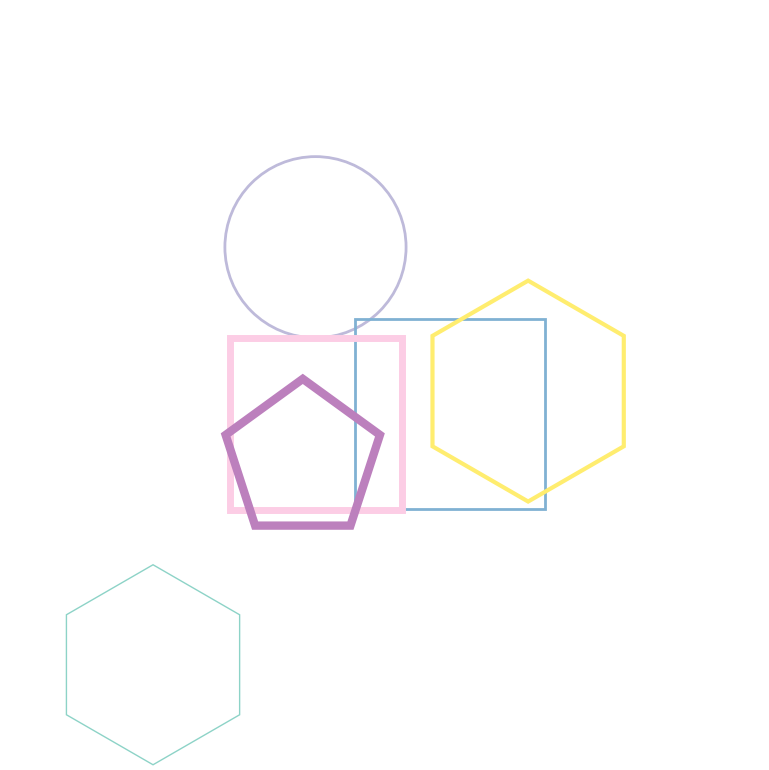[{"shape": "hexagon", "thickness": 0.5, "radius": 0.65, "center": [0.199, 0.137]}, {"shape": "circle", "thickness": 1, "radius": 0.59, "center": [0.41, 0.679]}, {"shape": "square", "thickness": 1, "radius": 0.62, "center": [0.585, 0.463]}, {"shape": "square", "thickness": 2.5, "radius": 0.56, "center": [0.411, 0.449]}, {"shape": "pentagon", "thickness": 3, "radius": 0.53, "center": [0.393, 0.403]}, {"shape": "hexagon", "thickness": 1.5, "radius": 0.72, "center": [0.686, 0.492]}]